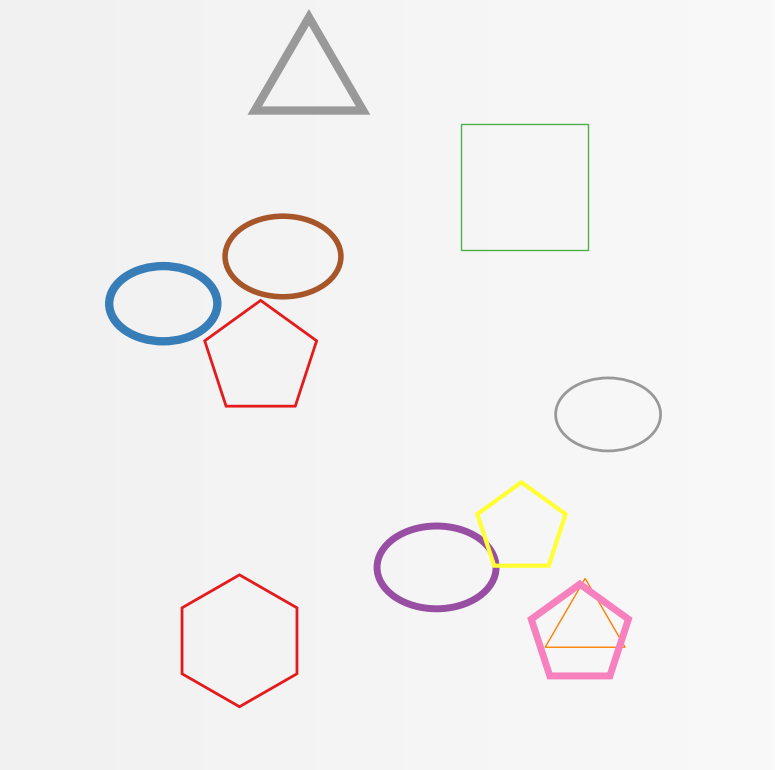[{"shape": "pentagon", "thickness": 1, "radius": 0.38, "center": [0.336, 0.534]}, {"shape": "hexagon", "thickness": 1, "radius": 0.43, "center": [0.309, 0.168]}, {"shape": "oval", "thickness": 3, "radius": 0.35, "center": [0.211, 0.606]}, {"shape": "square", "thickness": 0.5, "radius": 0.41, "center": [0.677, 0.757]}, {"shape": "oval", "thickness": 2.5, "radius": 0.38, "center": [0.563, 0.263]}, {"shape": "triangle", "thickness": 0.5, "radius": 0.3, "center": [0.755, 0.189]}, {"shape": "pentagon", "thickness": 1.5, "radius": 0.3, "center": [0.673, 0.314]}, {"shape": "oval", "thickness": 2, "radius": 0.37, "center": [0.365, 0.667]}, {"shape": "pentagon", "thickness": 2.5, "radius": 0.33, "center": [0.748, 0.175]}, {"shape": "triangle", "thickness": 3, "radius": 0.4, "center": [0.399, 0.897]}, {"shape": "oval", "thickness": 1, "radius": 0.34, "center": [0.785, 0.462]}]